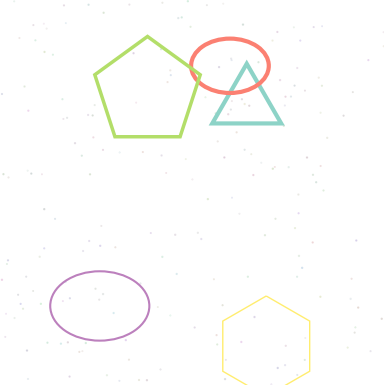[{"shape": "triangle", "thickness": 3, "radius": 0.52, "center": [0.641, 0.731]}, {"shape": "oval", "thickness": 3, "radius": 0.5, "center": [0.597, 0.829]}, {"shape": "pentagon", "thickness": 2.5, "radius": 0.72, "center": [0.383, 0.761]}, {"shape": "oval", "thickness": 1.5, "radius": 0.64, "center": [0.259, 0.205]}, {"shape": "hexagon", "thickness": 1, "radius": 0.65, "center": [0.692, 0.101]}]